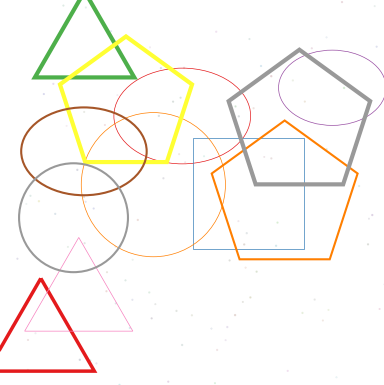[{"shape": "oval", "thickness": 0.5, "radius": 0.89, "center": [0.473, 0.699]}, {"shape": "triangle", "thickness": 2.5, "radius": 0.8, "center": [0.106, 0.116]}, {"shape": "square", "thickness": 0.5, "radius": 0.72, "center": [0.647, 0.496]}, {"shape": "triangle", "thickness": 3, "radius": 0.75, "center": [0.22, 0.873]}, {"shape": "oval", "thickness": 0.5, "radius": 0.7, "center": [0.863, 0.772]}, {"shape": "pentagon", "thickness": 1.5, "radius": 1.0, "center": [0.739, 0.488]}, {"shape": "circle", "thickness": 0.5, "radius": 0.94, "center": [0.398, 0.52]}, {"shape": "pentagon", "thickness": 3, "radius": 0.9, "center": [0.327, 0.725]}, {"shape": "oval", "thickness": 1.5, "radius": 0.81, "center": [0.218, 0.607]}, {"shape": "triangle", "thickness": 0.5, "radius": 0.81, "center": [0.205, 0.221]}, {"shape": "circle", "thickness": 1.5, "radius": 0.71, "center": [0.191, 0.434]}, {"shape": "pentagon", "thickness": 3, "radius": 0.97, "center": [0.778, 0.678]}]